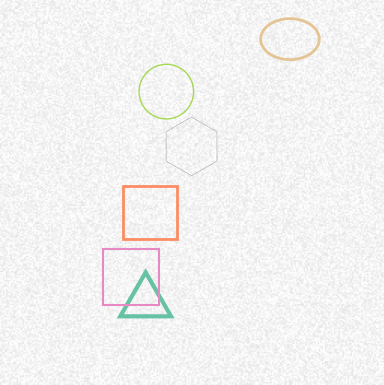[{"shape": "triangle", "thickness": 3, "radius": 0.38, "center": [0.378, 0.216]}, {"shape": "square", "thickness": 2, "radius": 0.35, "center": [0.389, 0.448]}, {"shape": "square", "thickness": 1.5, "radius": 0.36, "center": [0.339, 0.279]}, {"shape": "circle", "thickness": 1, "radius": 0.35, "center": [0.432, 0.762]}, {"shape": "oval", "thickness": 2, "radius": 0.38, "center": [0.753, 0.898]}, {"shape": "hexagon", "thickness": 0.5, "radius": 0.38, "center": [0.498, 0.62]}]